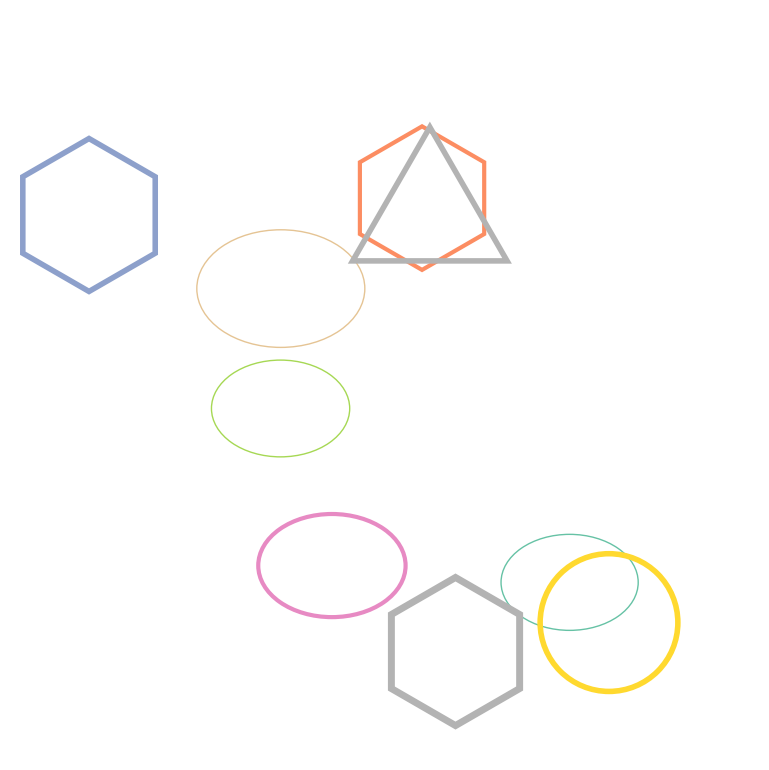[{"shape": "oval", "thickness": 0.5, "radius": 0.45, "center": [0.74, 0.244]}, {"shape": "hexagon", "thickness": 1.5, "radius": 0.47, "center": [0.548, 0.743]}, {"shape": "hexagon", "thickness": 2, "radius": 0.5, "center": [0.116, 0.721]}, {"shape": "oval", "thickness": 1.5, "radius": 0.48, "center": [0.431, 0.266]}, {"shape": "oval", "thickness": 0.5, "radius": 0.45, "center": [0.364, 0.47]}, {"shape": "circle", "thickness": 2, "radius": 0.45, "center": [0.791, 0.191]}, {"shape": "oval", "thickness": 0.5, "radius": 0.55, "center": [0.365, 0.625]}, {"shape": "hexagon", "thickness": 2.5, "radius": 0.48, "center": [0.592, 0.154]}, {"shape": "triangle", "thickness": 2, "radius": 0.58, "center": [0.558, 0.719]}]